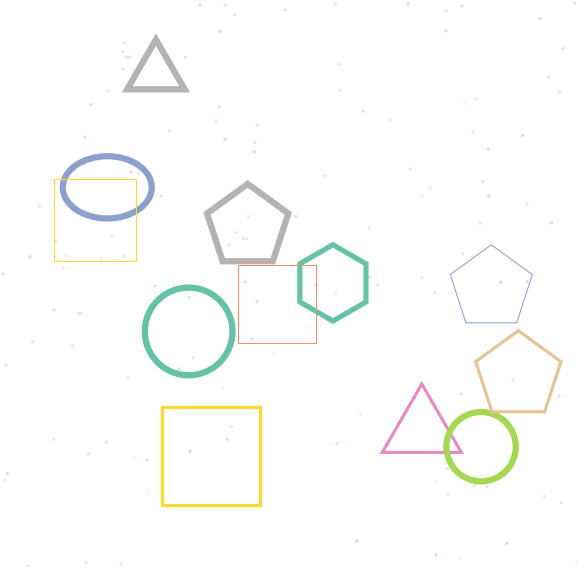[{"shape": "hexagon", "thickness": 2.5, "radius": 0.33, "center": [0.576, 0.509]}, {"shape": "circle", "thickness": 3, "radius": 0.38, "center": [0.327, 0.425]}, {"shape": "square", "thickness": 0.5, "radius": 0.34, "center": [0.479, 0.473]}, {"shape": "pentagon", "thickness": 0.5, "radius": 0.37, "center": [0.851, 0.501]}, {"shape": "oval", "thickness": 3, "radius": 0.39, "center": [0.186, 0.675]}, {"shape": "triangle", "thickness": 1.5, "radius": 0.39, "center": [0.73, 0.255]}, {"shape": "circle", "thickness": 3, "radius": 0.3, "center": [0.833, 0.226]}, {"shape": "square", "thickness": 0.5, "radius": 0.36, "center": [0.165, 0.619]}, {"shape": "square", "thickness": 1.5, "radius": 0.43, "center": [0.365, 0.209]}, {"shape": "pentagon", "thickness": 1.5, "radius": 0.39, "center": [0.898, 0.349]}, {"shape": "pentagon", "thickness": 3, "radius": 0.37, "center": [0.429, 0.607]}, {"shape": "triangle", "thickness": 3, "radius": 0.29, "center": [0.27, 0.873]}]